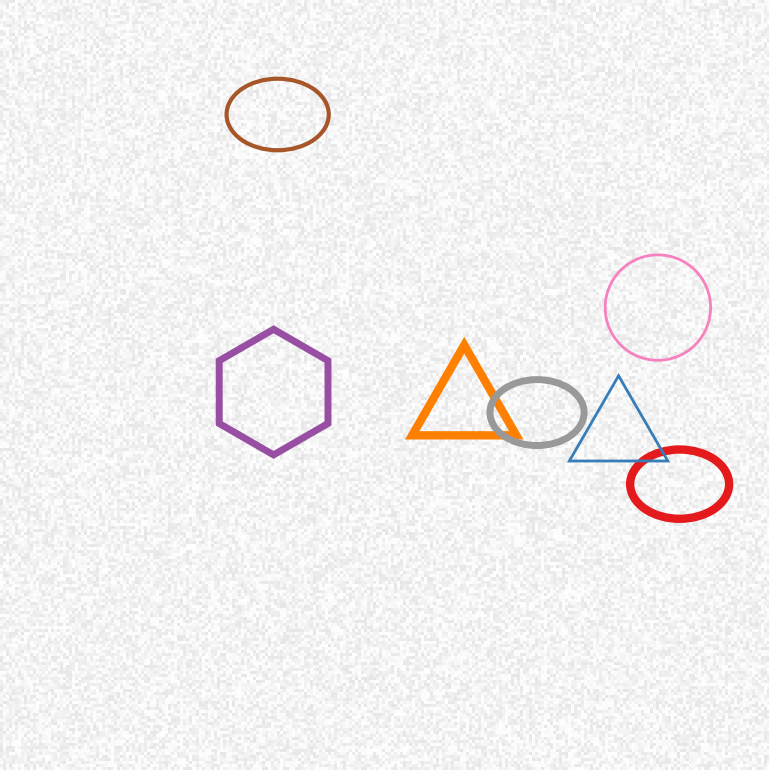[{"shape": "oval", "thickness": 3, "radius": 0.32, "center": [0.883, 0.371]}, {"shape": "triangle", "thickness": 1, "radius": 0.37, "center": [0.803, 0.438]}, {"shape": "hexagon", "thickness": 2.5, "radius": 0.41, "center": [0.355, 0.491]}, {"shape": "triangle", "thickness": 3, "radius": 0.39, "center": [0.603, 0.474]}, {"shape": "oval", "thickness": 1.5, "radius": 0.33, "center": [0.361, 0.851]}, {"shape": "circle", "thickness": 1, "radius": 0.34, "center": [0.854, 0.601]}, {"shape": "oval", "thickness": 2.5, "radius": 0.31, "center": [0.697, 0.464]}]